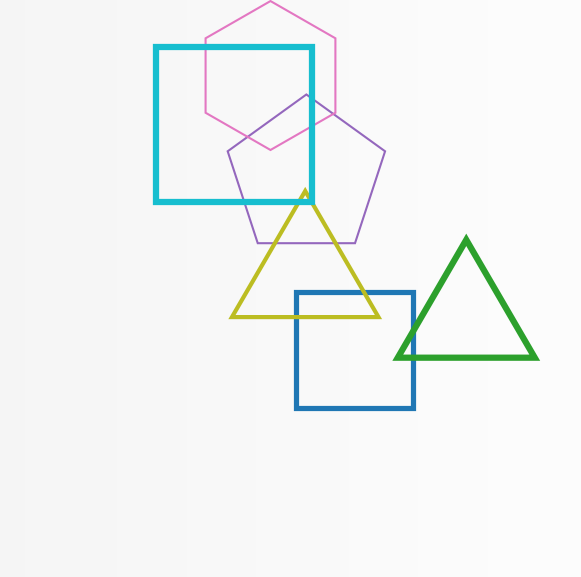[{"shape": "square", "thickness": 2.5, "radius": 0.5, "center": [0.61, 0.393]}, {"shape": "triangle", "thickness": 3, "radius": 0.68, "center": [0.802, 0.448]}, {"shape": "pentagon", "thickness": 1, "radius": 0.71, "center": [0.527, 0.693]}, {"shape": "hexagon", "thickness": 1, "radius": 0.64, "center": [0.465, 0.868]}, {"shape": "triangle", "thickness": 2, "radius": 0.73, "center": [0.525, 0.523]}, {"shape": "square", "thickness": 3, "radius": 0.67, "center": [0.403, 0.783]}]